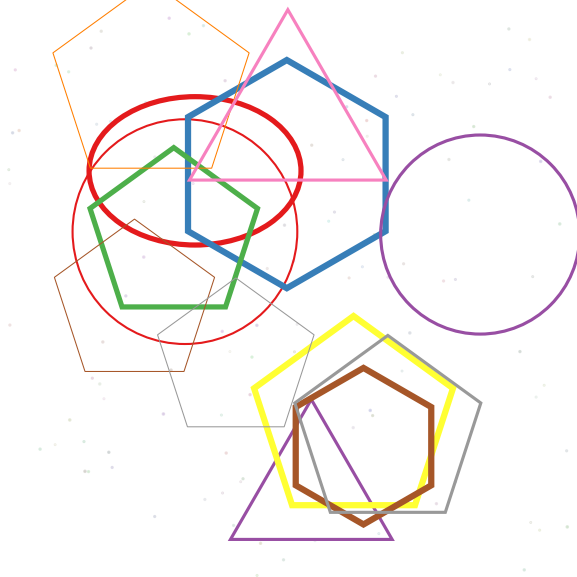[{"shape": "circle", "thickness": 1, "radius": 0.97, "center": [0.32, 0.598]}, {"shape": "oval", "thickness": 2.5, "radius": 0.92, "center": [0.338, 0.703]}, {"shape": "hexagon", "thickness": 3, "radius": 0.99, "center": [0.497, 0.698]}, {"shape": "pentagon", "thickness": 2.5, "radius": 0.76, "center": [0.301, 0.591]}, {"shape": "circle", "thickness": 1.5, "radius": 0.86, "center": [0.832, 0.593]}, {"shape": "triangle", "thickness": 1.5, "radius": 0.81, "center": [0.539, 0.146]}, {"shape": "pentagon", "thickness": 0.5, "radius": 0.89, "center": [0.262, 0.852]}, {"shape": "pentagon", "thickness": 3, "radius": 0.91, "center": [0.612, 0.271]}, {"shape": "hexagon", "thickness": 3, "radius": 0.68, "center": [0.629, 0.227]}, {"shape": "pentagon", "thickness": 0.5, "radius": 0.73, "center": [0.233, 0.474]}, {"shape": "triangle", "thickness": 1.5, "radius": 0.98, "center": [0.498, 0.786]}, {"shape": "pentagon", "thickness": 0.5, "radius": 0.71, "center": [0.408, 0.375]}, {"shape": "pentagon", "thickness": 1.5, "radius": 0.85, "center": [0.672, 0.249]}]